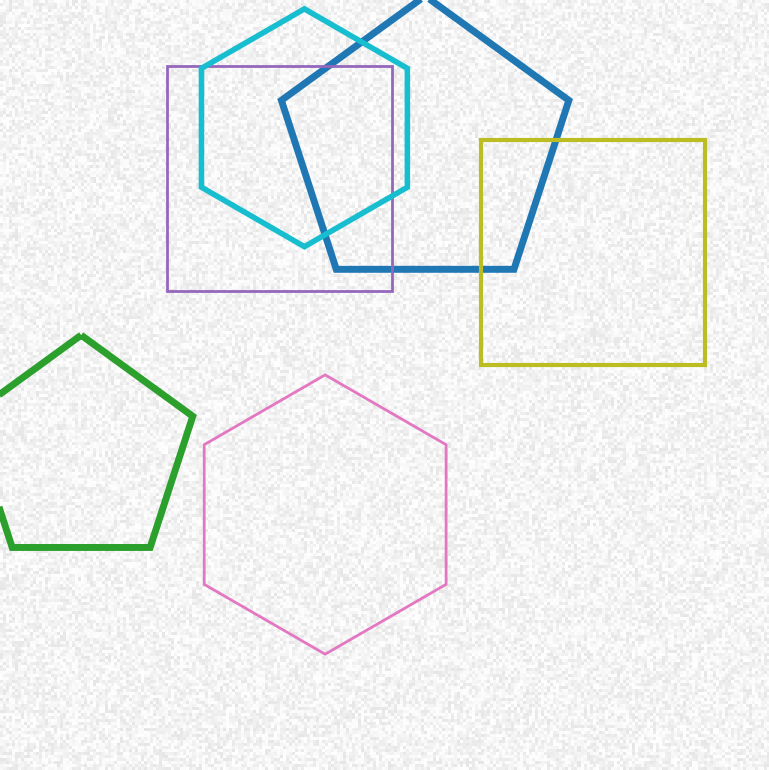[{"shape": "pentagon", "thickness": 2.5, "radius": 0.98, "center": [0.552, 0.809]}, {"shape": "pentagon", "thickness": 2.5, "radius": 0.76, "center": [0.105, 0.412]}, {"shape": "square", "thickness": 1, "radius": 0.73, "center": [0.363, 0.768]}, {"shape": "hexagon", "thickness": 1, "radius": 0.91, "center": [0.422, 0.332]}, {"shape": "square", "thickness": 1.5, "radius": 0.73, "center": [0.77, 0.672]}, {"shape": "hexagon", "thickness": 2, "radius": 0.77, "center": [0.395, 0.834]}]